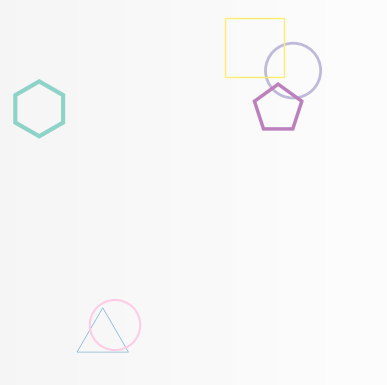[{"shape": "hexagon", "thickness": 3, "radius": 0.36, "center": [0.101, 0.717]}, {"shape": "circle", "thickness": 2, "radius": 0.36, "center": [0.756, 0.817]}, {"shape": "triangle", "thickness": 0.5, "radius": 0.38, "center": [0.265, 0.124]}, {"shape": "circle", "thickness": 1.5, "radius": 0.33, "center": [0.297, 0.156]}, {"shape": "pentagon", "thickness": 2.5, "radius": 0.32, "center": [0.718, 0.717]}, {"shape": "square", "thickness": 1, "radius": 0.38, "center": [0.657, 0.876]}]